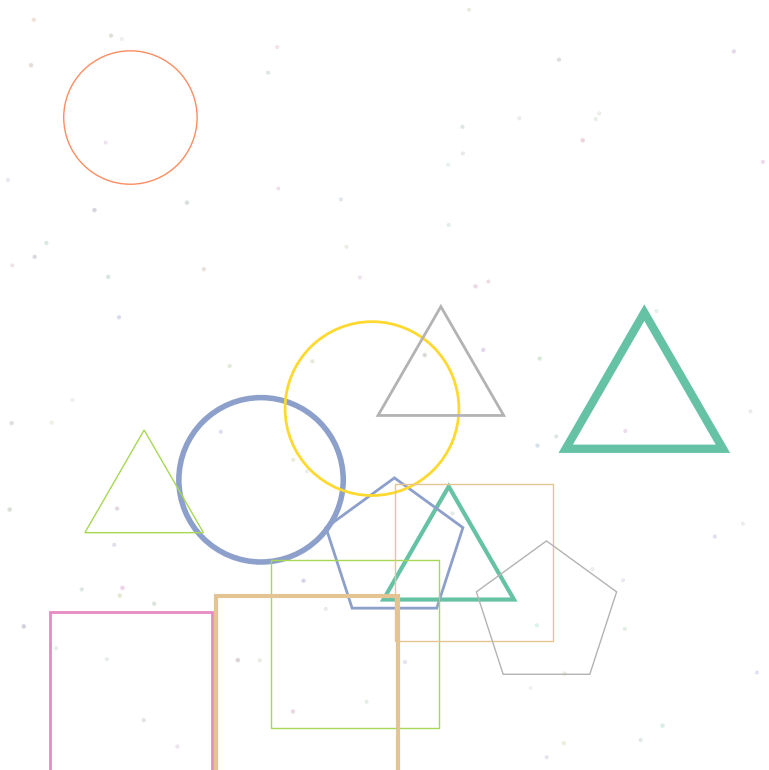[{"shape": "triangle", "thickness": 1.5, "radius": 0.49, "center": [0.583, 0.27]}, {"shape": "triangle", "thickness": 3, "radius": 0.59, "center": [0.837, 0.476]}, {"shape": "circle", "thickness": 0.5, "radius": 0.43, "center": [0.169, 0.847]}, {"shape": "pentagon", "thickness": 1, "radius": 0.47, "center": [0.512, 0.286]}, {"shape": "circle", "thickness": 2, "radius": 0.53, "center": [0.339, 0.377]}, {"shape": "square", "thickness": 1, "radius": 0.52, "center": [0.17, 0.1]}, {"shape": "square", "thickness": 0.5, "radius": 0.55, "center": [0.461, 0.164]}, {"shape": "triangle", "thickness": 0.5, "radius": 0.44, "center": [0.187, 0.353]}, {"shape": "circle", "thickness": 1, "radius": 0.56, "center": [0.483, 0.469]}, {"shape": "square", "thickness": 0.5, "radius": 0.51, "center": [0.615, 0.27]}, {"shape": "square", "thickness": 1.5, "radius": 0.59, "center": [0.399, 0.108]}, {"shape": "pentagon", "thickness": 0.5, "radius": 0.48, "center": [0.71, 0.202]}, {"shape": "triangle", "thickness": 1, "radius": 0.47, "center": [0.573, 0.508]}]